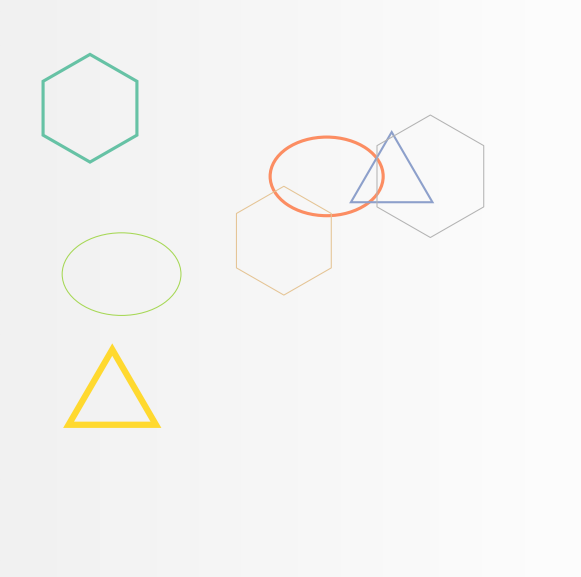[{"shape": "hexagon", "thickness": 1.5, "radius": 0.47, "center": [0.155, 0.812]}, {"shape": "oval", "thickness": 1.5, "radius": 0.49, "center": [0.562, 0.694]}, {"shape": "triangle", "thickness": 1, "radius": 0.4, "center": [0.674, 0.689]}, {"shape": "oval", "thickness": 0.5, "radius": 0.51, "center": [0.209, 0.524]}, {"shape": "triangle", "thickness": 3, "radius": 0.43, "center": [0.193, 0.307]}, {"shape": "hexagon", "thickness": 0.5, "radius": 0.47, "center": [0.488, 0.582]}, {"shape": "hexagon", "thickness": 0.5, "radius": 0.53, "center": [0.74, 0.694]}]